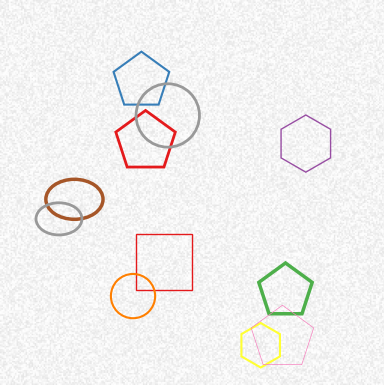[{"shape": "square", "thickness": 1, "radius": 0.37, "center": [0.426, 0.319]}, {"shape": "pentagon", "thickness": 2, "radius": 0.41, "center": [0.378, 0.632]}, {"shape": "pentagon", "thickness": 1.5, "radius": 0.38, "center": [0.367, 0.79]}, {"shape": "pentagon", "thickness": 2.5, "radius": 0.36, "center": [0.742, 0.244]}, {"shape": "hexagon", "thickness": 1, "radius": 0.37, "center": [0.794, 0.627]}, {"shape": "circle", "thickness": 1.5, "radius": 0.29, "center": [0.346, 0.231]}, {"shape": "hexagon", "thickness": 1.5, "radius": 0.29, "center": [0.677, 0.103]}, {"shape": "oval", "thickness": 2.5, "radius": 0.37, "center": [0.193, 0.482]}, {"shape": "pentagon", "thickness": 0.5, "radius": 0.43, "center": [0.734, 0.122]}, {"shape": "oval", "thickness": 2, "radius": 0.3, "center": [0.153, 0.431]}, {"shape": "circle", "thickness": 2, "radius": 0.41, "center": [0.436, 0.7]}]